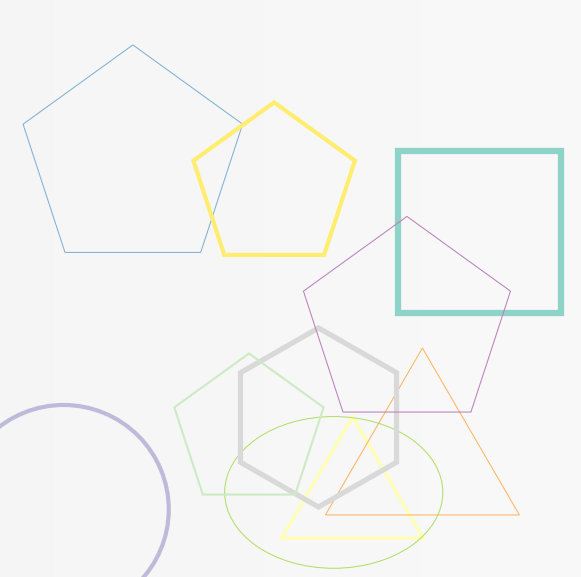[{"shape": "square", "thickness": 3, "radius": 0.7, "center": [0.825, 0.597]}, {"shape": "triangle", "thickness": 1.5, "radius": 0.7, "center": [0.606, 0.137]}, {"shape": "circle", "thickness": 2, "radius": 0.9, "center": [0.109, 0.117]}, {"shape": "pentagon", "thickness": 0.5, "radius": 0.99, "center": [0.229, 0.723]}, {"shape": "triangle", "thickness": 0.5, "radius": 0.96, "center": [0.727, 0.204]}, {"shape": "oval", "thickness": 0.5, "radius": 0.94, "center": [0.574, 0.146]}, {"shape": "hexagon", "thickness": 2.5, "radius": 0.78, "center": [0.548, 0.276]}, {"shape": "pentagon", "thickness": 0.5, "radius": 0.94, "center": [0.7, 0.437]}, {"shape": "pentagon", "thickness": 1, "radius": 0.68, "center": [0.428, 0.252]}, {"shape": "pentagon", "thickness": 2, "radius": 0.73, "center": [0.472, 0.676]}]